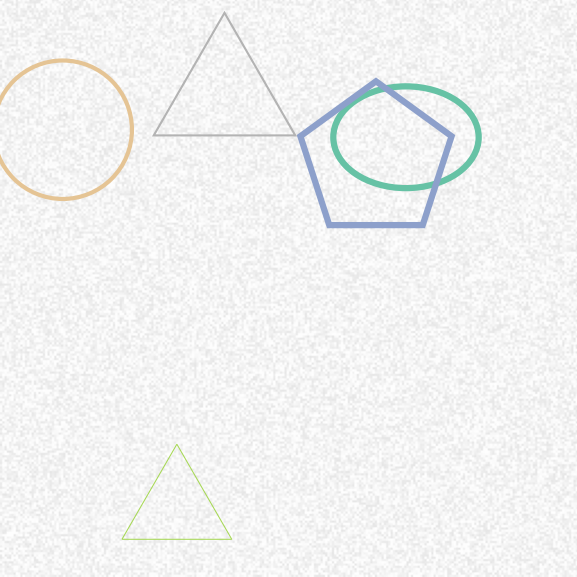[{"shape": "oval", "thickness": 3, "radius": 0.63, "center": [0.703, 0.761]}, {"shape": "pentagon", "thickness": 3, "radius": 0.69, "center": [0.651, 0.721]}, {"shape": "triangle", "thickness": 0.5, "radius": 0.55, "center": [0.306, 0.12]}, {"shape": "circle", "thickness": 2, "radius": 0.6, "center": [0.109, 0.774]}, {"shape": "triangle", "thickness": 1, "radius": 0.71, "center": [0.389, 0.835]}]